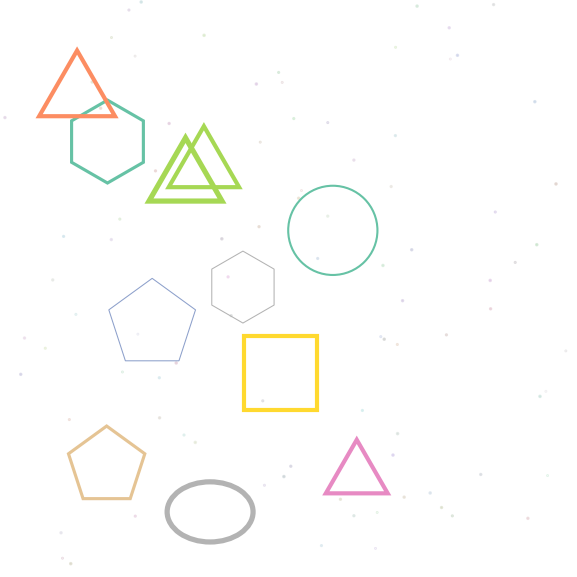[{"shape": "hexagon", "thickness": 1.5, "radius": 0.36, "center": [0.186, 0.754]}, {"shape": "circle", "thickness": 1, "radius": 0.39, "center": [0.576, 0.6]}, {"shape": "triangle", "thickness": 2, "radius": 0.38, "center": [0.133, 0.836]}, {"shape": "pentagon", "thickness": 0.5, "radius": 0.39, "center": [0.263, 0.438]}, {"shape": "triangle", "thickness": 2, "radius": 0.31, "center": [0.618, 0.176]}, {"shape": "triangle", "thickness": 2.5, "radius": 0.36, "center": [0.321, 0.687]}, {"shape": "triangle", "thickness": 2, "radius": 0.35, "center": [0.353, 0.71]}, {"shape": "square", "thickness": 2, "radius": 0.32, "center": [0.486, 0.353]}, {"shape": "pentagon", "thickness": 1.5, "radius": 0.35, "center": [0.185, 0.192]}, {"shape": "oval", "thickness": 2.5, "radius": 0.37, "center": [0.364, 0.113]}, {"shape": "hexagon", "thickness": 0.5, "radius": 0.31, "center": [0.421, 0.502]}]